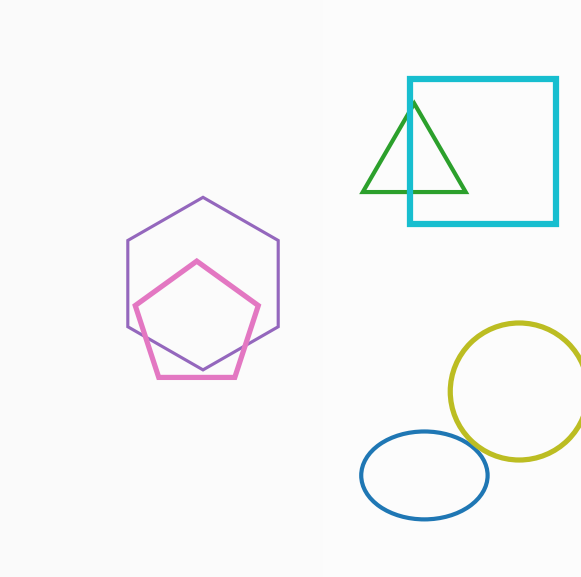[{"shape": "oval", "thickness": 2, "radius": 0.54, "center": [0.73, 0.176]}, {"shape": "triangle", "thickness": 2, "radius": 0.51, "center": [0.713, 0.718]}, {"shape": "hexagon", "thickness": 1.5, "radius": 0.75, "center": [0.349, 0.508]}, {"shape": "pentagon", "thickness": 2.5, "radius": 0.56, "center": [0.339, 0.436]}, {"shape": "circle", "thickness": 2.5, "radius": 0.59, "center": [0.893, 0.321]}, {"shape": "square", "thickness": 3, "radius": 0.63, "center": [0.83, 0.737]}]